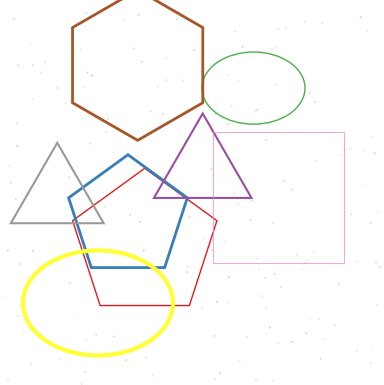[{"shape": "pentagon", "thickness": 1, "radius": 0.99, "center": [0.376, 0.366]}, {"shape": "pentagon", "thickness": 2, "radius": 0.81, "center": [0.332, 0.436]}, {"shape": "oval", "thickness": 1, "radius": 0.67, "center": [0.658, 0.771]}, {"shape": "triangle", "thickness": 1.5, "radius": 0.73, "center": [0.527, 0.559]}, {"shape": "oval", "thickness": 3, "radius": 0.97, "center": [0.255, 0.213]}, {"shape": "hexagon", "thickness": 2, "radius": 0.98, "center": [0.358, 0.831]}, {"shape": "square", "thickness": 0.5, "radius": 0.85, "center": [0.724, 0.486]}, {"shape": "triangle", "thickness": 1.5, "radius": 0.7, "center": [0.149, 0.49]}]